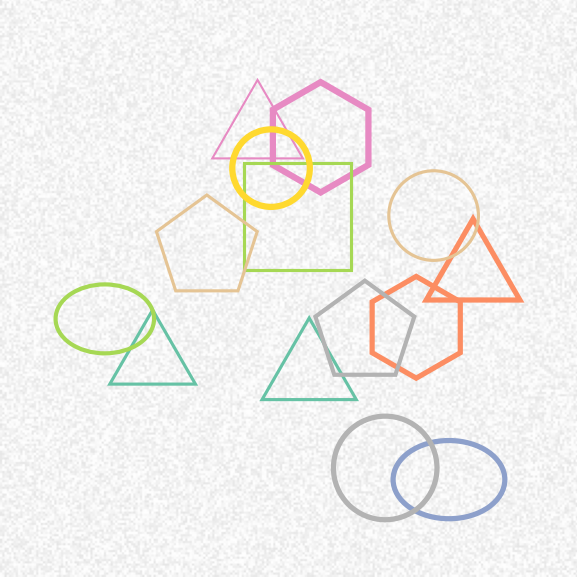[{"shape": "triangle", "thickness": 1.5, "radius": 0.47, "center": [0.535, 0.354]}, {"shape": "triangle", "thickness": 1.5, "radius": 0.43, "center": [0.264, 0.377]}, {"shape": "triangle", "thickness": 2.5, "radius": 0.47, "center": [0.819, 0.526]}, {"shape": "hexagon", "thickness": 2.5, "radius": 0.44, "center": [0.721, 0.432]}, {"shape": "oval", "thickness": 2.5, "radius": 0.48, "center": [0.777, 0.169]}, {"shape": "triangle", "thickness": 1, "radius": 0.45, "center": [0.446, 0.77]}, {"shape": "hexagon", "thickness": 3, "radius": 0.48, "center": [0.555, 0.761]}, {"shape": "square", "thickness": 1.5, "radius": 0.47, "center": [0.516, 0.625]}, {"shape": "oval", "thickness": 2, "radius": 0.43, "center": [0.182, 0.447]}, {"shape": "circle", "thickness": 3, "radius": 0.34, "center": [0.469, 0.708]}, {"shape": "circle", "thickness": 1.5, "radius": 0.39, "center": [0.751, 0.626]}, {"shape": "pentagon", "thickness": 1.5, "radius": 0.46, "center": [0.358, 0.57]}, {"shape": "pentagon", "thickness": 2, "radius": 0.45, "center": [0.632, 0.423]}, {"shape": "circle", "thickness": 2.5, "radius": 0.45, "center": [0.667, 0.189]}]